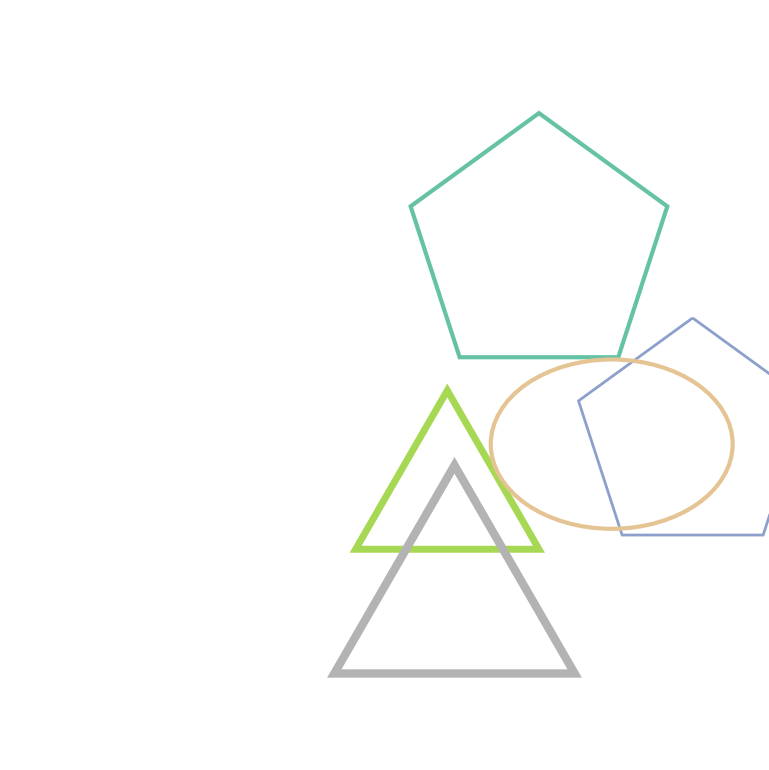[{"shape": "pentagon", "thickness": 1.5, "radius": 0.88, "center": [0.7, 0.678]}, {"shape": "pentagon", "thickness": 1, "radius": 0.78, "center": [0.9, 0.431]}, {"shape": "triangle", "thickness": 2.5, "radius": 0.69, "center": [0.581, 0.355]}, {"shape": "oval", "thickness": 1.5, "radius": 0.79, "center": [0.794, 0.423]}, {"shape": "triangle", "thickness": 3, "radius": 0.9, "center": [0.59, 0.215]}]